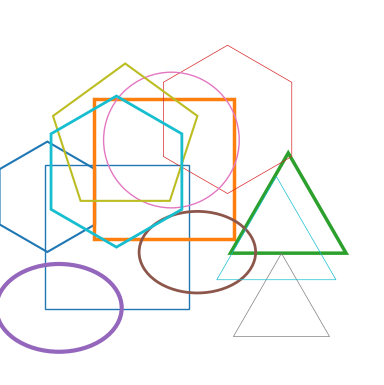[{"shape": "square", "thickness": 1, "radius": 0.94, "center": [0.305, 0.385]}, {"shape": "hexagon", "thickness": 1.5, "radius": 0.72, "center": [0.123, 0.489]}, {"shape": "square", "thickness": 2.5, "radius": 0.91, "center": [0.426, 0.56]}, {"shape": "triangle", "thickness": 2.5, "radius": 0.87, "center": [0.749, 0.429]}, {"shape": "hexagon", "thickness": 0.5, "radius": 0.96, "center": [0.591, 0.69]}, {"shape": "oval", "thickness": 3, "radius": 0.81, "center": [0.153, 0.2]}, {"shape": "oval", "thickness": 2, "radius": 0.76, "center": [0.513, 0.345]}, {"shape": "circle", "thickness": 1, "radius": 0.88, "center": [0.445, 0.636]}, {"shape": "triangle", "thickness": 0.5, "radius": 0.72, "center": [0.731, 0.198]}, {"shape": "pentagon", "thickness": 1.5, "radius": 0.99, "center": [0.325, 0.638]}, {"shape": "hexagon", "thickness": 2, "radius": 0.98, "center": [0.302, 0.554]}, {"shape": "triangle", "thickness": 0.5, "radius": 0.89, "center": [0.718, 0.363]}]